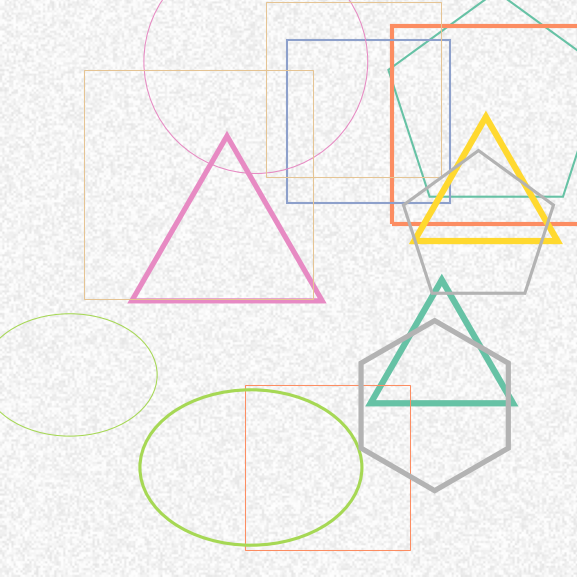[{"shape": "triangle", "thickness": 3, "radius": 0.71, "center": [0.765, 0.372]}, {"shape": "pentagon", "thickness": 1, "radius": 0.98, "center": [0.859, 0.817]}, {"shape": "square", "thickness": 2, "radius": 0.86, "center": [0.851, 0.782]}, {"shape": "square", "thickness": 0.5, "radius": 0.72, "center": [0.567, 0.19]}, {"shape": "square", "thickness": 1, "radius": 0.71, "center": [0.638, 0.789]}, {"shape": "circle", "thickness": 0.5, "radius": 0.97, "center": [0.443, 0.893]}, {"shape": "triangle", "thickness": 2.5, "radius": 0.95, "center": [0.393, 0.573]}, {"shape": "oval", "thickness": 1.5, "radius": 0.96, "center": [0.434, 0.19]}, {"shape": "oval", "thickness": 0.5, "radius": 0.76, "center": [0.121, 0.35]}, {"shape": "triangle", "thickness": 3, "radius": 0.72, "center": [0.841, 0.653]}, {"shape": "square", "thickness": 0.5, "radius": 0.99, "center": [0.344, 0.68]}, {"shape": "square", "thickness": 0.5, "radius": 0.76, "center": [0.612, 0.845]}, {"shape": "pentagon", "thickness": 1.5, "radius": 0.68, "center": [0.829, 0.602]}, {"shape": "hexagon", "thickness": 2.5, "radius": 0.74, "center": [0.753, 0.297]}]